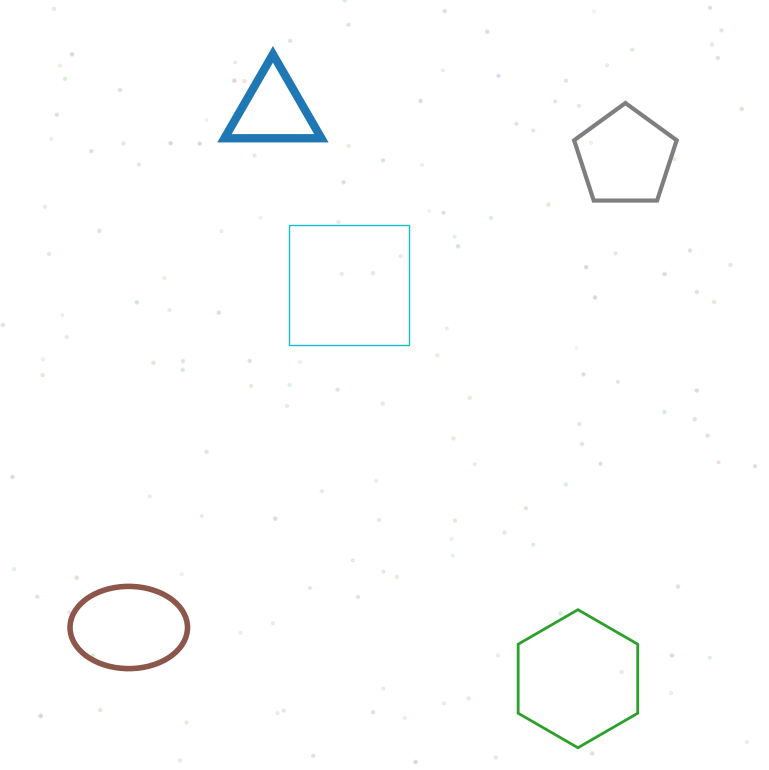[{"shape": "triangle", "thickness": 3, "radius": 0.36, "center": [0.354, 0.857]}, {"shape": "hexagon", "thickness": 1, "radius": 0.45, "center": [0.751, 0.119]}, {"shape": "oval", "thickness": 2, "radius": 0.38, "center": [0.167, 0.185]}, {"shape": "pentagon", "thickness": 1.5, "radius": 0.35, "center": [0.812, 0.796]}, {"shape": "square", "thickness": 0.5, "radius": 0.39, "center": [0.453, 0.63]}]